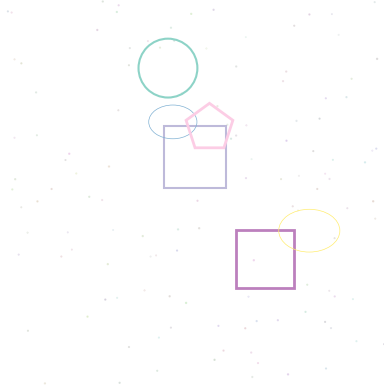[{"shape": "circle", "thickness": 1.5, "radius": 0.38, "center": [0.436, 0.823]}, {"shape": "square", "thickness": 1.5, "radius": 0.4, "center": [0.505, 0.593]}, {"shape": "oval", "thickness": 0.5, "radius": 0.31, "center": [0.449, 0.683]}, {"shape": "pentagon", "thickness": 2, "radius": 0.32, "center": [0.544, 0.668]}, {"shape": "square", "thickness": 2, "radius": 0.38, "center": [0.689, 0.327]}, {"shape": "oval", "thickness": 0.5, "radius": 0.4, "center": [0.803, 0.401]}]